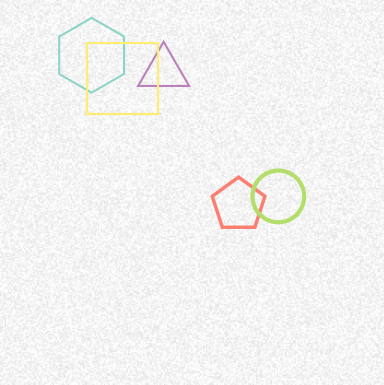[{"shape": "hexagon", "thickness": 1.5, "radius": 0.49, "center": [0.238, 0.856]}, {"shape": "pentagon", "thickness": 2.5, "radius": 0.36, "center": [0.62, 0.468]}, {"shape": "circle", "thickness": 3, "radius": 0.34, "center": [0.723, 0.49]}, {"shape": "triangle", "thickness": 1.5, "radius": 0.38, "center": [0.425, 0.815]}, {"shape": "square", "thickness": 1.5, "radius": 0.46, "center": [0.319, 0.796]}]